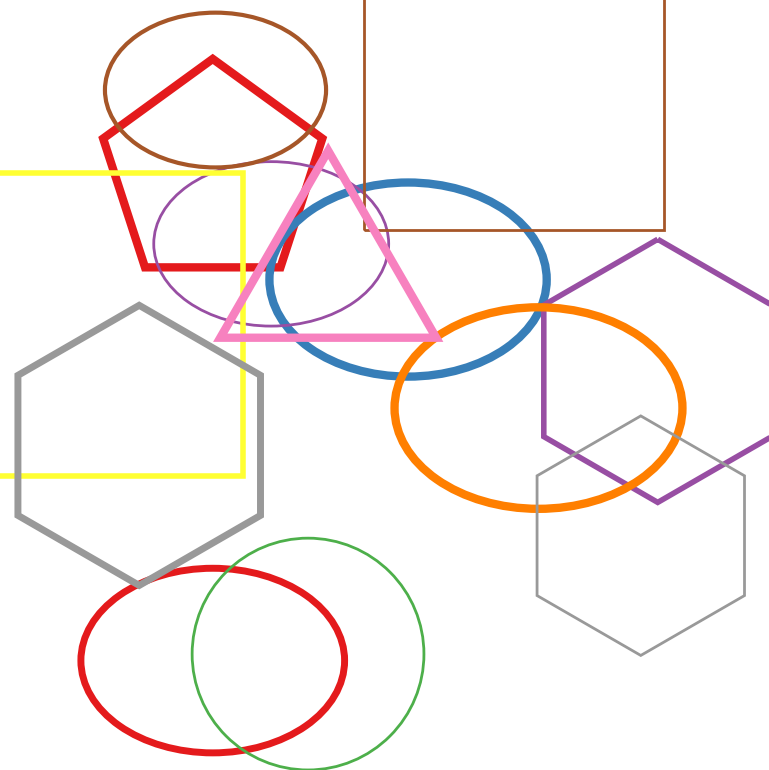[{"shape": "oval", "thickness": 2.5, "radius": 0.86, "center": [0.276, 0.142]}, {"shape": "pentagon", "thickness": 3, "radius": 0.75, "center": [0.276, 0.774]}, {"shape": "oval", "thickness": 3, "radius": 0.9, "center": [0.53, 0.637]}, {"shape": "circle", "thickness": 1, "radius": 0.75, "center": [0.4, 0.151]}, {"shape": "oval", "thickness": 1, "radius": 0.76, "center": [0.352, 0.683]}, {"shape": "hexagon", "thickness": 2, "radius": 0.85, "center": [0.854, 0.518]}, {"shape": "oval", "thickness": 3, "radius": 0.93, "center": [0.699, 0.47]}, {"shape": "square", "thickness": 2, "radius": 0.98, "center": [0.119, 0.579]}, {"shape": "oval", "thickness": 1.5, "radius": 0.72, "center": [0.28, 0.883]}, {"shape": "square", "thickness": 1, "radius": 0.97, "center": [0.668, 0.896]}, {"shape": "triangle", "thickness": 3, "radius": 0.81, "center": [0.426, 0.642]}, {"shape": "hexagon", "thickness": 1, "radius": 0.78, "center": [0.832, 0.304]}, {"shape": "hexagon", "thickness": 2.5, "radius": 0.91, "center": [0.181, 0.422]}]